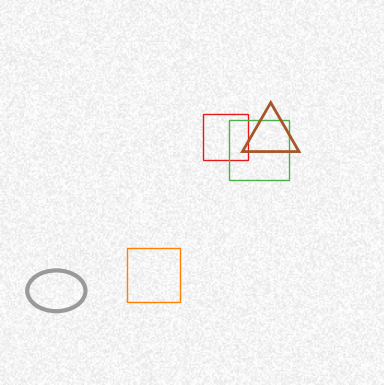[{"shape": "square", "thickness": 1, "radius": 0.29, "center": [0.585, 0.644]}, {"shape": "square", "thickness": 1, "radius": 0.39, "center": [0.672, 0.611]}, {"shape": "square", "thickness": 1, "radius": 0.35, "center": [0.399, 0.286]}, {"shape": "triangle", "thickness": 2, "radius": 0.42, "center": [0.703, 0.649]}, {"shape": "oval", "thickness": 3, "radius": 0.38, "center": [0.146, 0.245]}]